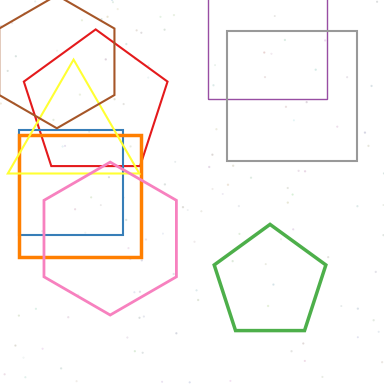[{"shape": "pentagon", "thickness": 1.5, "radius": 0.98, "center": [0.249, 0.727]}, {"shape": "square", "thickness": 1.5, "radius": 0.68, "center": [0.184, 0.526]}, {"shape": "pentagon", "thickness": 2.5, "radius": 0.76, "center": [0.701, 0.265]}, {"shape": "square", "thickness": 1, "radius": 0.77, "center": [0.696, 0.896]}, {"shape": "square", "thickness": 2.5, "radius": 0.79, "center": [0.208, 0.49]}, {"shape": "triangle", "thickness": 1.5, "radius": 0.99, "center": [0.191, 0.648]}, {"shape": "hexagon", "thickness": 1.5, "radius": 0.86, "center": [0.148, 0.84]}, {"shape": "hexagon", "thickness": 2, "radius": 0.99, "center": [0.286, 0.38]}, {"shape": "square", "thickness": 1.5, "radius": 0.84, "center": [0.758, 0.75]}]